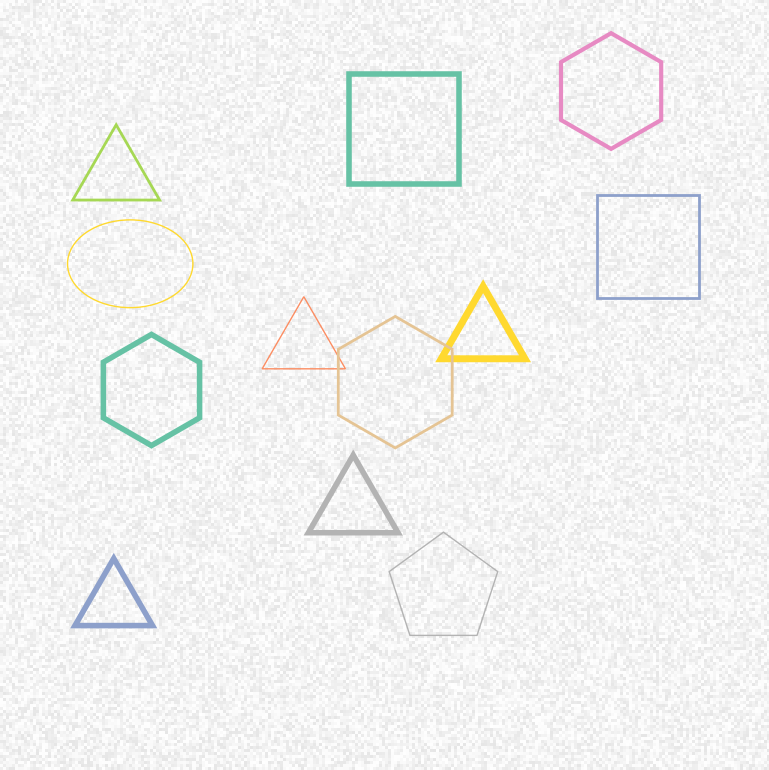[{"shape": "hexagon", "thickness": 2, "radius": 0.36, "center": [0.197, 0.493]}, {"shape": "square", "thickness": 2, "radius": 0.35, "center": [0.525, 0.833]}, {"shape": "triangle", "thickness": 0.5, "radius": 0.31, "center": [0.395, 0.552]}, {"shape": "square", "thickness": 1, "radius": 0.33, "center": [0.842, 0.68]}, {"shape": "triangle", "thickness": 2, "radius": 0.29, "center": [0.148, 0.217]}, {"shape": "hexagon", "thickness": 1.5, "radius": 0.38, "center": [0.794, 0.882]}, {"shape": "triangle", "thickness": 1, "radius": 0.33, "center": [0.151, 0.773]}, {"shape": "oval", "thickness": 0.5, "radius": 0.41, "center": [0.169, 0.657]}, {"shape": "triangle", "thickness": 2.5, "radius": 0.31, "center": [0.627, 0.565]}, {"shape": "hexagon", "thickness": 1, "radius": 0.43, "center": [0.513, 0.504]}, {"shape": "pentagon", "thickness": 0.5, "radius": 0.37, "center": [0.576, 0.235]}, {"shape": "triangle", "thickness": 2, "radius": 0.34, "center": [0.459, 0.342]}]